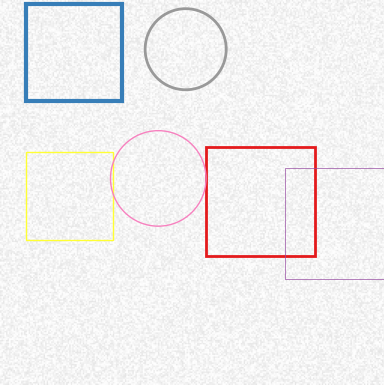[{"shape": "square", "thickness": 2, "radius": 0.71, "center": [0.677, 0.477]}, {"shape": "square", "thickness": 3, "radius": 0.63, "center": [0.192, 0.864]}, {"shape": "square", "thickness": 0.5, "radius": 0.72, "center": [0.884, 0.419]}, {"shape": "square", "thickness": 1, "radius": 0.57, "center": [0.18, 0.491]}, {"shape": "circle", "thickness": 1, "radius": 0.62, "center": [0.411, 0.537]}, {"shape": "circle", "thickness": 2, "radius": 0.53, "center": [0.482, 0.872]}]